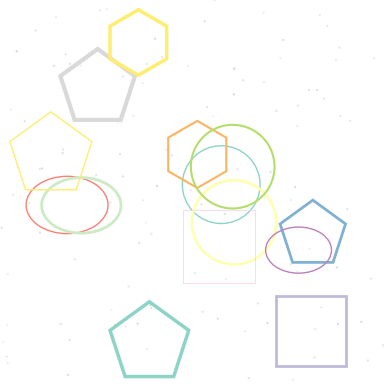[{"shape": "circle", "thickness": 1, "radius": 0.5, "center": [0.575, 0.52]}, {"shape": "pentagon", "thickness": 2.5, "radius": 0.54, "center": [0.388, 0.109]}, {"shape": "circle", "thickness": 2, "radius": 0.55, "center": [0.608, 0.422]}, {"shape": "square", "thickness": 2, "radius": 0.45, "center": [0.808, 0.141]}, {"shape": "oval", "thickness": 1, "radius": 0.53, "center": [0.174, 0.468]}, {"shape": "pentagon", "thickness": 2, "radius": 0.45, "center": [0.813, 0.391]}, {"shape": "hexagon", "thickness": 1.5, "radius": 0.44, "center": [0.512, 0.599]}, {"shape": "circle", "thickness": 1.5, "radius": 0.54, "center": [0.604, 0.567]}, {"shape": "square", "thickness": 0.5, "radius": 0.47, "center": [0.568, 0.36]}, {"shape": "pentagon", "thickness": 3, "radius": 0.51, "center": [0.254, 0.771]}, {"shape": "oval", "thickness": 1, "radius": 0.43, "center": [0.776, 0.35]}, {"shape": "oval", "thickness": 2, "radius": 0.52, "center": [0.211, 0.467]}, {"shape": "pentagon", "thickness": 1, "radius": 0.56, "center": [0.132, 0.598]}, {"shape": "hexagon", "thickness": 2.5, "radius": 0.42, "center": [0.359, 0.89]}]